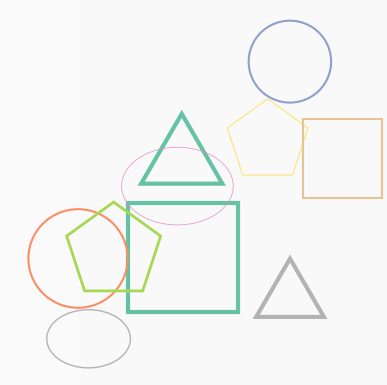[{"shape": "square", "thickness": 3, "radius": 0.71, "center": [0.472, 0.332]}, {"shape": "triangle", "thickness": 3, "radius": 0.6, "center": [0.469, 0.583]}, {"shape": "circle", "thickness": 1.5, "radius": 0.64, "center": [0.201, 0.329]}, {"shape": "circle", "thickness": 1.5, "radius": 0.53, "center": [0.748, 0.84]}, {"shape": "oval", "thickness": 0.5, "radius": 0.72, "center": [0.458, 0.517]}, {"shape": "pentagon", "thickness": 2, "radius": 0.64, "center": [0.293, 0.348]}, {"shape": "pentagon", "thickness": 0.5, "radius": 0.55, "center": [0.691, 0.634]}, {"shape": "square", "thickness": 1.5, "radius": 0.51, "center": [0.883, 0.588]}, {"shape": "triangle", "thickness": 3, "radius": 0.5, "center": [0.748, 0.227]}, {"shape": "oval", "thickness": 1, "radius": 0.54, "center": [0.229, 0.12]}]